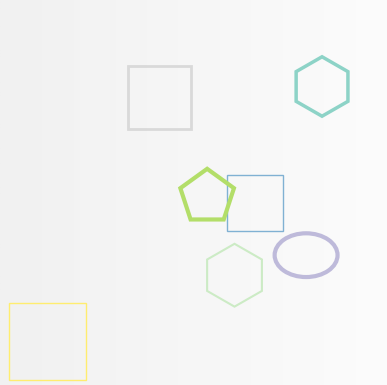[{"shape": "hexagon", "thickness": 2.5, "radius": 0.39, "center": [0.831, 0.775]}, {"shape": "oval", "thickness": 3, "radius": 0.41, "center": [0.79, 0.337]}, {"shape": "square", "thickness": 1, "radius": 0.36, "center": [0.658, 0.472]}, {"shape": "pentagon", "thickness": 3, "radius": 0.36, "center": [0.535, 0.489]}, {"shape": "square", "thickness": 2, "radius": 0.41, "center": [0.411, 0.746]}, {"shape": "hexagon", "thickness": 1.5, "radius": 0.41, "center": [0.605, 0.285]}, {"shape": "square", "thickness": 1, "radius": 0.5, "center": [0.123, 0.113]}]